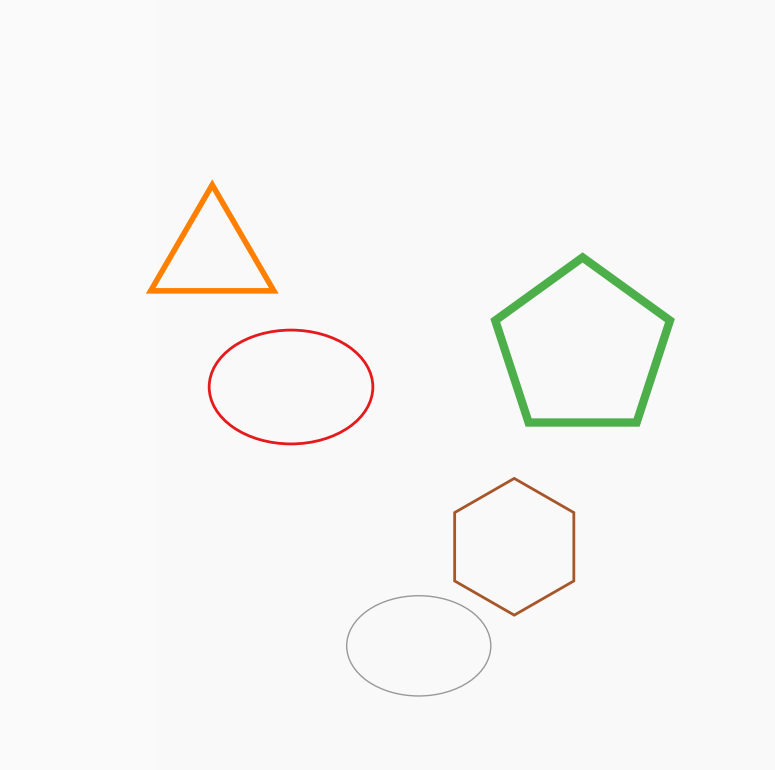[{"shape": "oval", "thickness": 1, "radius": 0.53, "center": [0.375, 0.497]}, {"shape": "pentagon", "thickness": 3, "radius": 0.59, "center": [0.752, 0.547]}, {"shape": "triangle", "thickness": 2, "radius": 0.46, "center": [0.274, 0.668]}, {"shape": "hexagon", "thickness": 1, "radius": 0.44, "center": [0.664, 0.29]}, {"shape": "oval", "thickness": 0.5, "radius": 0.46, "center": [0.54, 0.161]}]